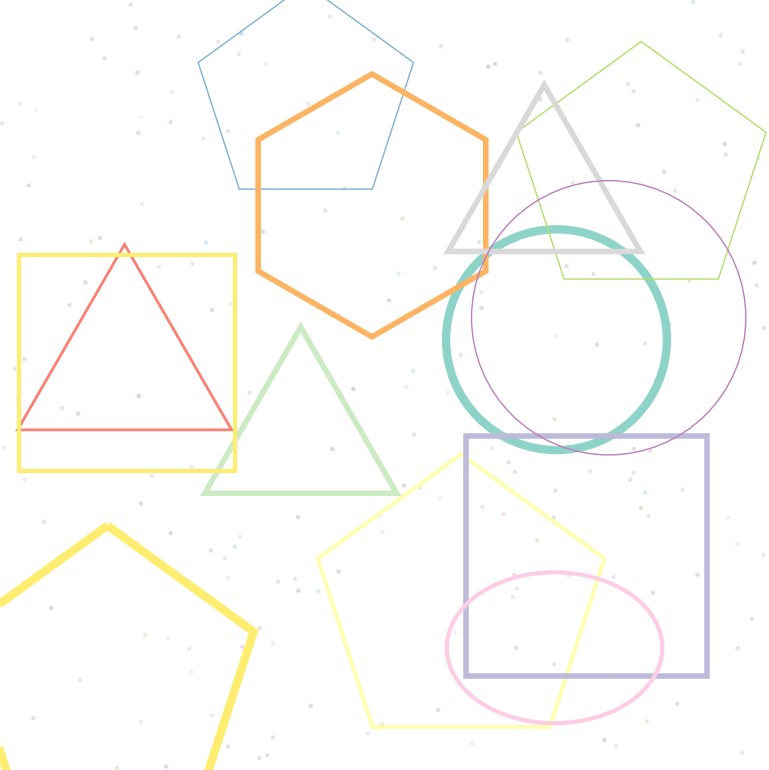[{"shape": "circle", "thickness": 3, "radius": 0.72, "center": [0.723, 0.559]}, {"shape": "pentagon", "thickness": 1.5, "radius": 0.98, "center": [0.599, 0.214]}, {"shape": "square", "thickness": 2, "radius": 0.78, "center": [0.762, 0.278]}, {"shape": "triangle", "thickness": 1, "radius": 0.8, "center": [0.162, 0.522]}, {"shape": "pentagon", "thickness": 0.5, "radius": 0.74, "center": [0.397, 0.873]}, {"shape": "hexagon", "thickness": 2, "radius": 0.85, "center": [0.483, 0.733]}, {"shape": "pentagon", "thickness": 0.5, "radius": 0.85, "center": [0.833, 0.776]}, {"shape": "oval", "thickness": 1.5, "radius": 0.7, "center": [0.72, 0.159]}, {"shape": "triangle", "thickness": 2, "radius": 0.72, "center": [0.707, 0.745]}, {"shape": "circle", "thickness": 0.5, "radius": 0.89, "center": [0.791, 0.587]}, {"shape": "triangle", "thickness": 2, "radius": 0.72, "center": [0.391, 0.431]}, {"shape": "pentagon", "thickness": 3, "radius": 1.0, "center": [0.14, 0.118]}, {"shape": "square", "thickness": 1.5, "radius": 0.7, "center": [0.165, 0.529]}]